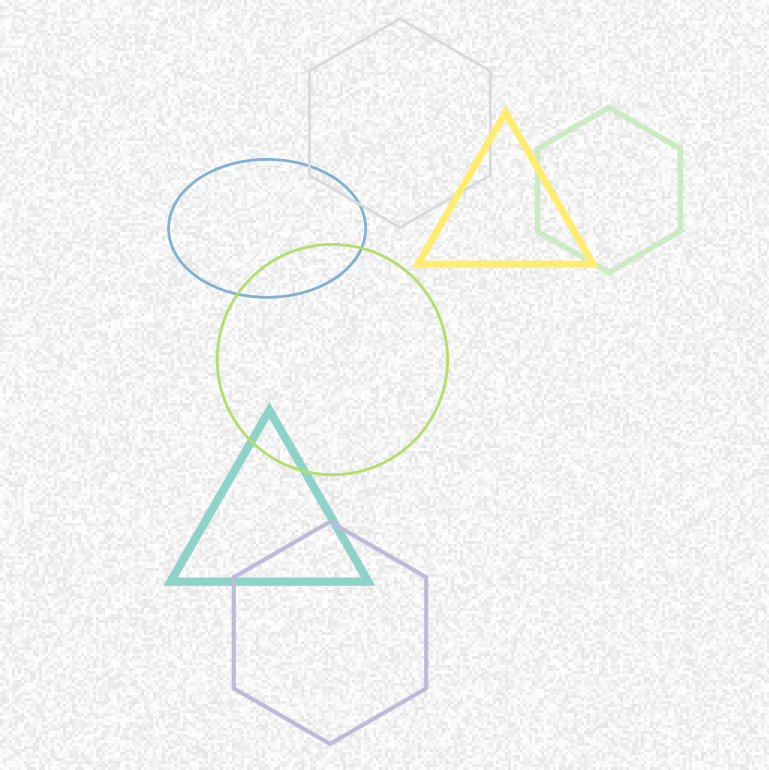[{"shape": "triangle", "thickness": 3, "radius": 0.74, "center": [0.35, 0.319]}, {"shape": "hexagon", "thickness": 1.5, "radius": 0.72, "center": [0.429, 0.178]}, {"shape": "oval", "thickness": 1, "radius": 0.64, "center": [0.347, 0.703]}, {"shape": "circle", "thickness": 1, "radius": 0.75, "center": [0.432, 0.533]}, {"shape": "hexagon", "thickness": 1, "radius": 0.68, "center": [0.519, 0.84]}, {"shape": "hexagon", "thickness": 2, "radius": 0.54, "center": [0.791, 0.753]}, {"shape": "triangle", "thickness": 2.5, "radius": 0.66, "center": [0.657, 0.723]}]